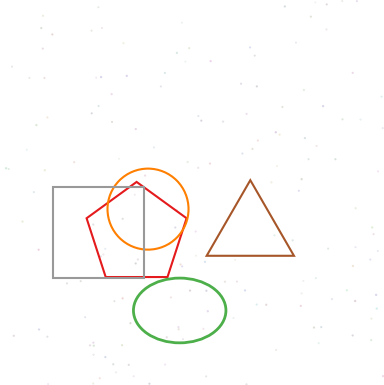[{"shape": "pentagon", "thickness": 1.5, "radius": 0.68, "center": [0.355, 0.391]}, {"shape": "oval", "thickness": 2, "radius": 0.6, "center": [0.467, 0.194]}, {"shape": "circle", "thickness": 1.5, "radius": 0.53, "center": [0.384, 0.457]}, {"shape": "triangle", "thickness": 1.5, "radius": 0.65, "center": [0.65, 0.401]}, {"shape": "square", "thickness": 1.5, "radius": 0.59, "center": [0.256, 0.397]}]